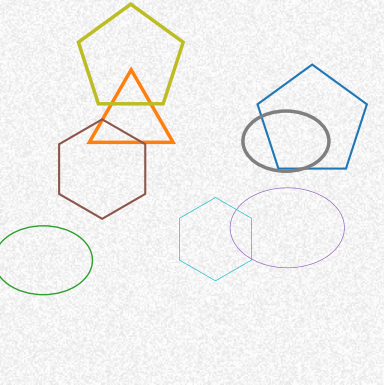[{"shape": "pentagon", "thickness": 1.5, "radius": 0.75, "center": [0.811, 0.683]}, {"shape": "triangle", "thickness": 2.5, "radius": 0.63, "center": [0.341, 0.693]}, {"shape": "oval", "thickness": 1, "radius": 0.64, "center": [0.112, 0.324]}, {"shape": "oval", "thickness": 0.5, "radius": 0.74, "center": [0.746, 0.408]}, {"shape": "hexagon", "thickness": 1.5, "radius": 0.65, "center": [0.265, 0.561]}, {"shape": "oval", "thickness": 2.5, "radius": 0.56, "center": [0.743, 0.633]}, {"shape": "pentagon", "thickness": 2.5, "radius": 0.72, "center": [0.34, 0.846]}, {"shape": "hexagon", "thickness": 0.5, "radius": 0.54, "center": [0.56, 0.379]}]